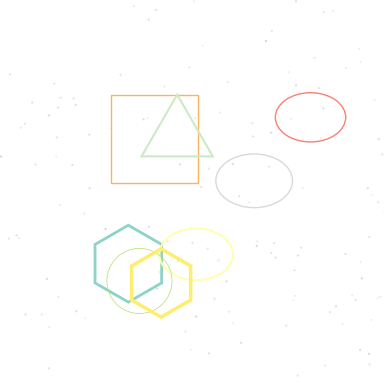[{"shape": "hexagon", "thickness": 2, "radius": 0.5, "center": [0.333, 0.315]}, {"shape": "oval", "thickness": 1.5, "radius": 0.48, "center": [0.509, 0.339]}, {"shape": "oval", "thickness": 1, "radius": 0.46, "center": [0.807, 0.695]}, {"shape": "square", "thickness": 1, "radius": 0.57, "center": [0.401, 0.639]}, {"shape": "circle", "thickness": 0.5, "radius": 0.42, "center": [0.362, 0.27]}, {"shape": "oval", "thickness": 1, "radius": 0.5, "center": [0.66, 0.53]}, {"shape": "triangle", "thickness": 1.5, "radius": 0.53, "center": [0.46, 0.647]}, {"shape": "hexagon", "thickness": 2.5, "radius": 0.44, "center": [0.419, 0.265]}]